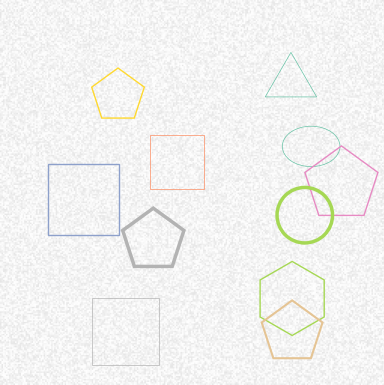[{"shape": "oval", "thickness": 0.5, "radius": 0.37, "center": [0.808, 0.62]}, {"shape": "triangle", "thickness": 0.5, "radius": 0.39, "center": [0.756, 0.787]}, {"shape": "square", "thickness": 0.5, "radius": 0.35, "center": [0.461, 0.58]}, {"shape": "square", "thickness": 1, "radius": 0.46, "center": [0.217, 0.481]}, {"shape": "pentagon", "thickness": 1, "radius": 0.5, "center": [0.887, 0.521]}, {"shape": "circle", "thickness": 2.5, "radius": 0.36, "center": [0.792, 0.441]}, {"shape": "hexagon", "thickness": 1, "radius": 0.48, "center": [0.759, 0.225]}, {"shape": "pentagon", "thickness": 1, "radius": 0.36, "center": [0.307, 0.751]}, {"shape": "pentagon", "thickness": 1.5, "radius": 0.42, "center": [0.759, 0.137]}, {"shape": "square", "thickness": 0.5, "radius": 0.44, "center": [0.326, 0.139]}, {"shape": "pentagon", "thickness": 2.5, "radius": 0.42, "center": [0.398, 0.376]}]